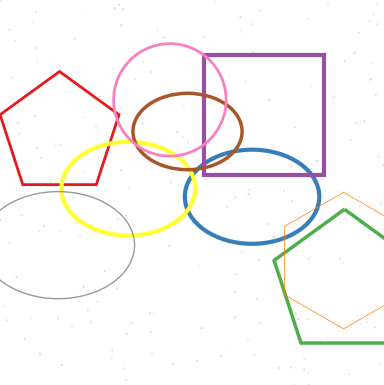[{"shape": "pentagon", "thickness": 2, "radius": 0.81, "center": [0.155, 0.652]}, {"shape": "oval", "thickness": 3, "radius": 0.87, "center": [0.655, 0.489]}, {"shape": "pentagon", "thickness": 2.5, "radius": 0.96, "center": [0.895, 0.264]}, {"shape": "square", "thickness": 3, "radius": 0.78, "center": [0.686, 0.702]}, {"shape": "hexagon", "thickness": 0.5, "radius": 0.89, "center": [0.893, 0.323]}, {"shape": "oval", "thickness": 3, "radius": 0.87, "center": [0.333, 0.51]}, {"shape": "oval", "thickness": 2.5, "radius": 0.71, "center": [0.487, 0.658]}, {"shape": "circle", "thickness": 2, "radius": 0.73, "center": [0.441, 0.741]}, {"shape": "oval", "thickness": 1, "radius": 0.99, "center": [0.151, 0.363]}]